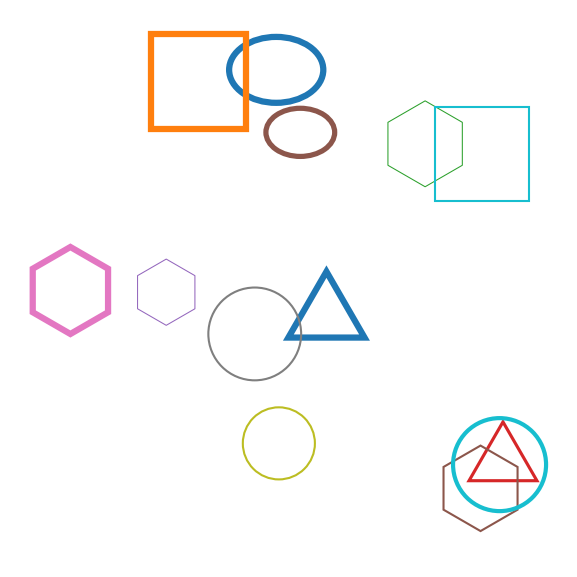[{"shape": "triangle", "thickness": 3, "radius": 0.38, "center": [0.565, 0.453]}, {"shape": "oval", "thickness": 3, "radius": 0.41, "center": [0.478, 0.878]}, {"shape": "square", "thickness": 3, "radius": 0.41, "center": [0.344, 0.858]}, {"shape": "hexagon", "thickness": 0.5, "radius": 0.37, "center": [0.736, 0.75]}, {"shape": "triangle", "thickness": 1.5, "radius": 0.34, "center": [0.871, 0.201]}, {"shape": "hexagon", "thickness": 0.5, "radius": 0.29, "center": [0.288, 0.493]}, {"shape": "oval", "thickness": 2.5, "radius": 0.3, "center": [0.52, 0.77]}, {"shape": "hexagon", "thickness": 1, "radius": 0.37, "center": [0.832, 0.154]}, {"shape": "hexagon", "thickness": 3, "radius": 0.38, "center": [0.122, 0.496]}, {"shape": "circle", "thickness": 1, "radius": 0.4, "center": [0.441, 0.421]}, {"shape": "circle", "thickness": 1, "radius": 0.31, "center": [0.483, 0.231]}, {"shape": "circle", "thickness": 2, "radius": 0.4, "center": [0.865, 0.195]}, {"shape": "square", "thickness": 1, "radius": 0.41, "center": [0.835, 0.733]}]